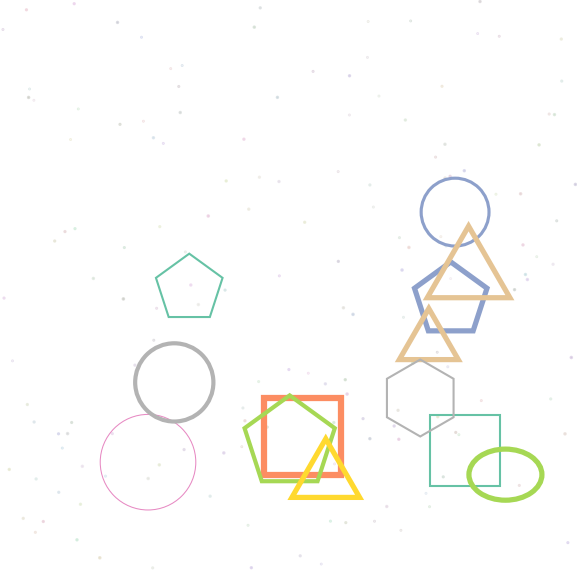[{"shape": "pentagon", "thickness": 1, "radius": 0.3, "center": [0.328, 0.499]}, {"shape": "square", "thickness": 1, "radius": 0.31, "center": [0.805, 0.219]}, {"shape": "square", "thickness": 3, "radius": 0.34, "center": [0.524, 0.244]}, {"shape": "pentagon", "thickness": 2.5, "radius": 0.33, "center": [0.781, 0.48]}, {"shape": "circle", "thickness": 1.5, "radius": 0.29, "center": [0.788, 0.632]}, {"shape": "circle", "thickness": 0.5, "radius": 0.41, "center": [0.256, 0.199]}, {"shape": "pentagon", "thickness": 2, "radius": 0.41, "center": [0.502, 0.232]}, {"shape": "oval", "thickness": 2.5, "radius": 0.32, "center": [0.875, 0.177]}, {"shape": "triangle", "thickness": 2.5, "radius": 0.34, "center": [0.564, 0.172]}, {"shape": "triangle", "thickness": 2.5, "radius": 0.41, "center": [0.811, 0.525]}, {"shape": "triangle", "thickness": 2.5, "radius": 0.29, "center": [0.743, 0.406]}, {"shape": "circle", "thickness": 2, "radius": 0.34, "center": [0.302, 0.337]}, {"shape": "hexagon", "thickness": 1, "radius": 0.33, "center": [0.728, 0.31]}]